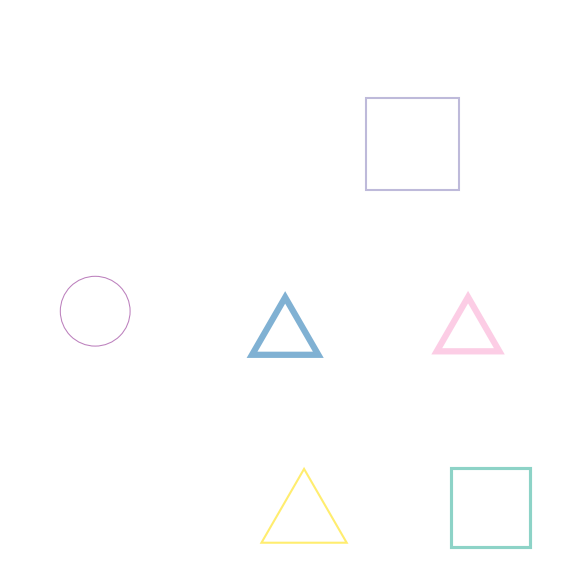[{"shape": "square", "thickness": 1.5, "radius": 0.34, "center": [0.85, 0.12]}, {"shape": "square", "thickness": 1, "radius": 0.4, "center": [0.715, 0.75]}, {"shape": "triangle", "thickness": 3, "radius": 0.33, "center": [0.494, 0.418]}, {"shape": "triangle", "thickness": 3, "radius": 0.31, "center": [0.81, 0.422]}, {"shape": "circle", "thickness": 0.5, "radius": 0.3, "center": [0.165, 0.46]}, {"shape": "triangle", "thickness": 1, "radius": 0.43, "center": [0.527, 0.102]}]